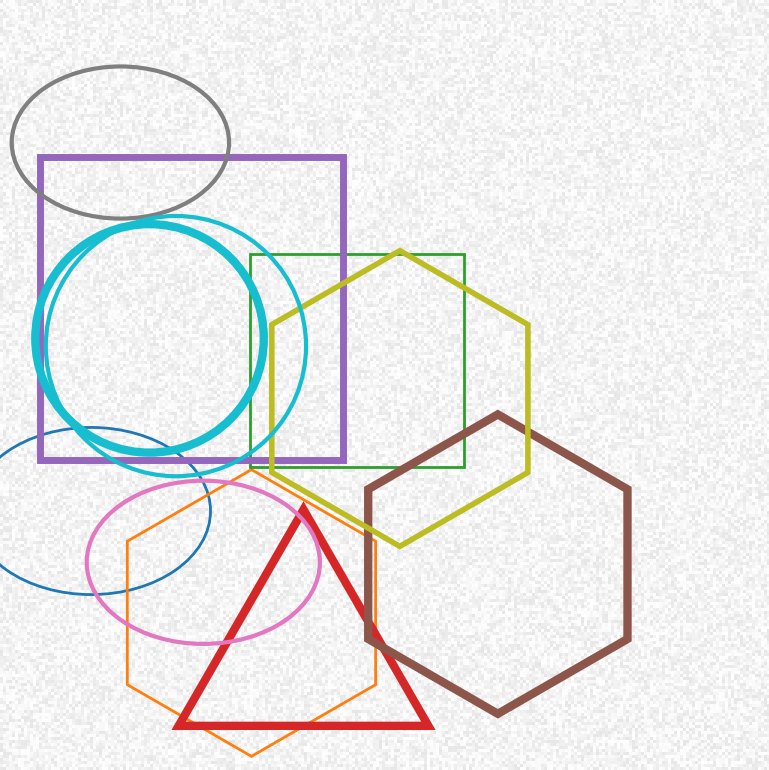[{"shape": "oval", "thickness": 1, "radius": 0.78, "center": [0.118, 0.336]}, {"shape": "hexagon", "thickness": 1, "radius": 0.93, "center": [0.327, 0.204]}, {"shape": "square", "thickness": 1, "radius": 0.69, "center": [0.464, 0.532]}, {"shape": "triangle", "thickness": 3, "radius": 0.94, "center": [0.394, 0.151]}, {"shape": "square", "thickness": 2.5, "radius": 0.98, "center": [0.248, 0.599]}, {"shape": "hexagon", "thickness": 3, "radius": 0.97, "center": [0.647, 0.267]}, {"shape": "oval", "thickness": 1.5, "radius": 0.76, "center": [0.264, 0.27]}, {"shape": "oval", "thickness": 1.5, "radius": 0.71, "center": [0.156, 0.815]}, {"shape": "hexagon", "thickness": 2, "radius": 0.96, "center": [0.519, 0.482]}, {"shape": "circle", "thickness": 1.5, "radius": 0.84, "center": [0.228, 0.55]}, {"shape": "circle", "thickness": 3, "radius": 0.74, "center": [0.194, 0.561]}]